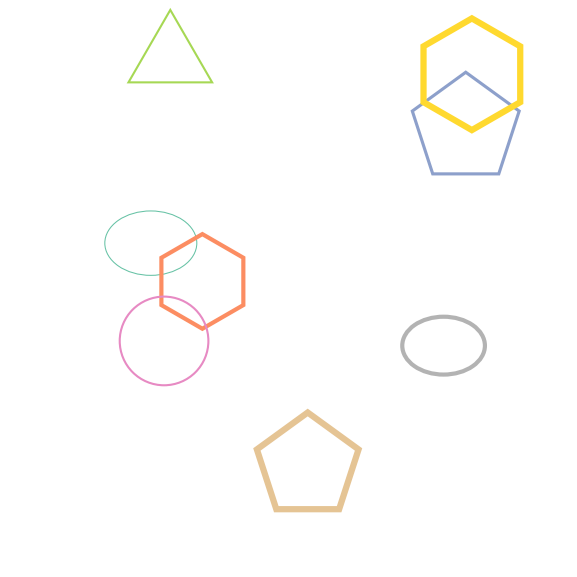[{"shape": "oval", "thickness": 0.5, "radius": 0.4, "center": [0.261, 0.578]}, {"shape": "hexagon", "thickness": 2, "radius": 0.41, "center": [0.35, 0.512]}, {"shape": "pentagon", "thickness": 1.5, "radius": 0.49, "center": [0.806, 0.777]}, {"shape": "circle", "thickness": 1, "radius": 0.38, "center": [0.284, 0.409]}, {"shape": "triangle", "thickness": 1, "radius": 0.42, "center": [0.295, 0.898]}, {"shape": "hexagon", "thickness": 3, "radius": 0.48, "center": [0.817, 0.871]}, {"shape": "pentagon", "thickness": 3, "radius": 0.46, "center": [0.533, 0.192]}, {"shape": "oval", "thickness": 2, "radius": 0.36, "center": [0.768, 0.401]}]